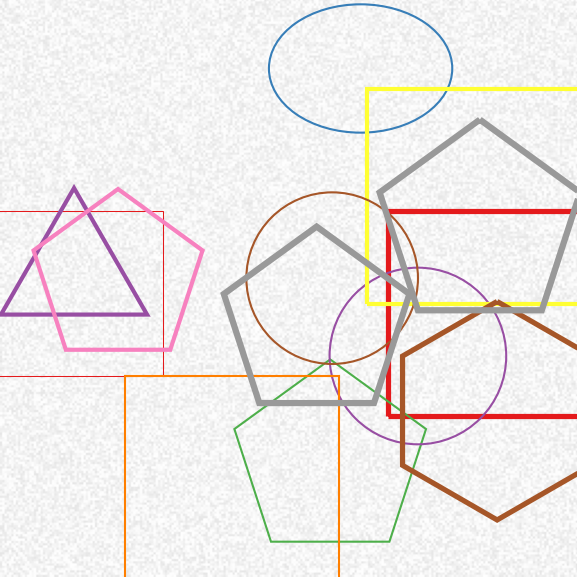[{"shape": "square", "thickness": 0.5, "radius": 0.71, "center": [0.139, 0.492]}, {"shape": "square", "thickness": 2.5, "radius": 0.89, "center": [0.85, 0.456]}, {"shape": "oval", "thickness": 1, "radius": 0.79, "center": [0.624, 0.881]}, {"shape": "pentagon", "thickness": 1, "radius": 0.87, "center": [0.572, 0.202]}, {"shape": "circle", "thickness": 1, "radius": 0.76, "center": [0.724, 0.383]}, {"shape": "triangle", "thickness": 2, "radius": 0.73, "center": [0.128, 0.527]}, {"shape": "square", "thickness": 1, "radius": 0.93, "center": [0.401, 0.163]}, {"shape": "square", "thickness": 2, "radius": 0.93, "center": [0.822, 0.658]}, {"shape": "hexagon", "thickness": 2.5, "radius": 0.95, "center": [0.861, 0.288]}, {"shape": "circle", "thickness": 1, "radius": 0.74, "center": [0.575, 0.517]}, {"shape": "pentagon", "thickness": 2, "radius": 0.77, "center": [0.204, 0.518]}, {"shape": "pentagon", "thickness": 3, "radius": 0.91, "center": [0.831, 0.609]}, {"shape": "pentagon", "thickness": 3, "radius": 0.84, "center": [0.548, 0.438]}]